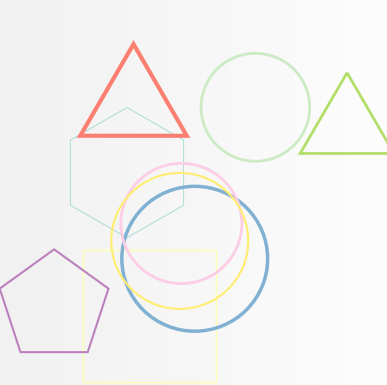[{"shape": "hexagon", "thickness": 0.5, "radius": 0.85, "center": [0.328, 0.552]}, {"shape": "square", "thickness": 1, "radius": 0.86, "center": [0.385, 0.179]}, {"shape": "triangle", "thickness": 3, "radius": 0.79, "center": [0.345, 0.727]}, {"shape": "circle", "thickness": 2.5, "radius": 0.94, "center": [0.503, 0.328]}, {"shape": "triangle", "thickness": 2, "radius": 0.7, "center": [0.896, 0.671]}, {"shape": "circle", "thickness": 2, "radius": 0.78, "center": [0.468, 0.42]}, {"shape": "pentagon", "thickness": 1.5, "radius": 0.74, "center": [0.14, 0.205]}, {"shape": "circle", "thickness": 2, "radius": 0.7, "center": [0.659, 0.721]}, {"shape": "circle", "thickness": 1.5, "radius": 0.88, "center": [0.464, 0.374]}]